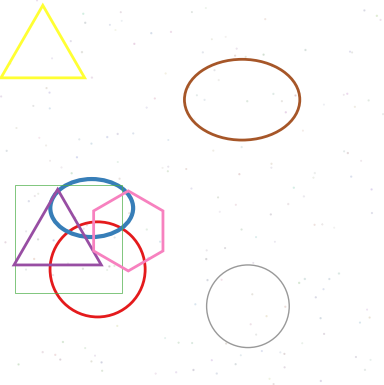[{"shape": "circle", "thickness": 2, "radius": 0.62, "center": [0.254, 0.3]}, {"shape": "oval", "thickness": 3, "radius": 0.54, "center": [0.238, 0.46]}, {"shape": "square", "thickness": 0.5, "radius": 0.7, "center": [0.178, 0.379]}, {"shape": "triangle", "thickness": 2, "radius": 0.65, "center": [0.15, 0.377]}, {"shape": "triangle", "thickness": 2, "radius": 0.63, "center": [0.111, 0.861]}, {"shape": "oval", "thickness": 2, "radius": 0.75, "center": [0.629, 0.741]}, {"shape": "hexagon", "thickness": 2, "radius": 0.52, "center": [0.333, 0.4]}, {"shape": "circle", "thickness": 1, "radius": 0.54, "center": [0.644, 0.205]}]